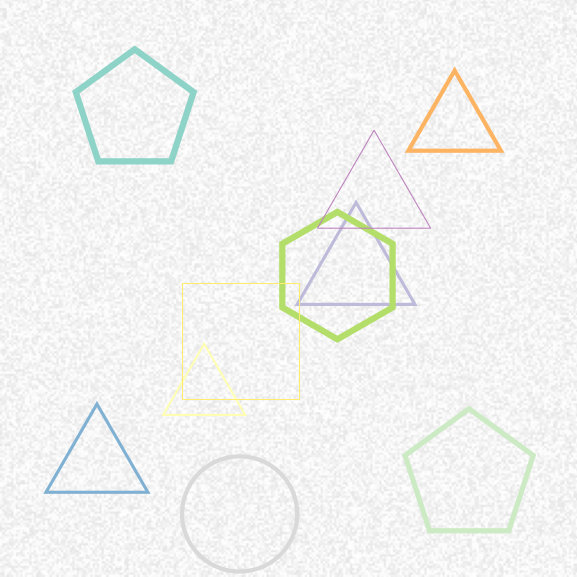[{"shape": "pentagon", "thickness": 3, "radius": 0.54, "center": [0.233, 0.806]}, {"shape": "triangle", "thickness": 1, "radius": 0.41, "center": [0.354, 0.322]}, {"shape": "triangle", "thickness": 1.5, "radius": 0.59, "center": [0.617, 0.531]}, {"shape": "triangle", "thickness": 1.5, "radius": 0.51, "center": [0.168, 0.198]}, {"shape": "triangle", "thickness": 2, "radius": 0.46, "center": [0.787, 0.784]}, {"shape": "hexagon", "thickness": 3, "radius": 0.55, "center": [0.584, 0.522]}, {"shape": "circle", "thickness": 2, "radius": 0.5, "center": [0.415, 0.109]}, {"shape": "triangle", "thickness": 0.5, "radius": 0.57, "center": [0.648, 0.661]}, {"shape": "pentagon", "thickness": 2.5, "radius": 0.58, "center": [0.812, 0.174]}, {"shape": "square", "thickness": 0.5, "radius": 0.5, "center": [0.417, 0.408]}]